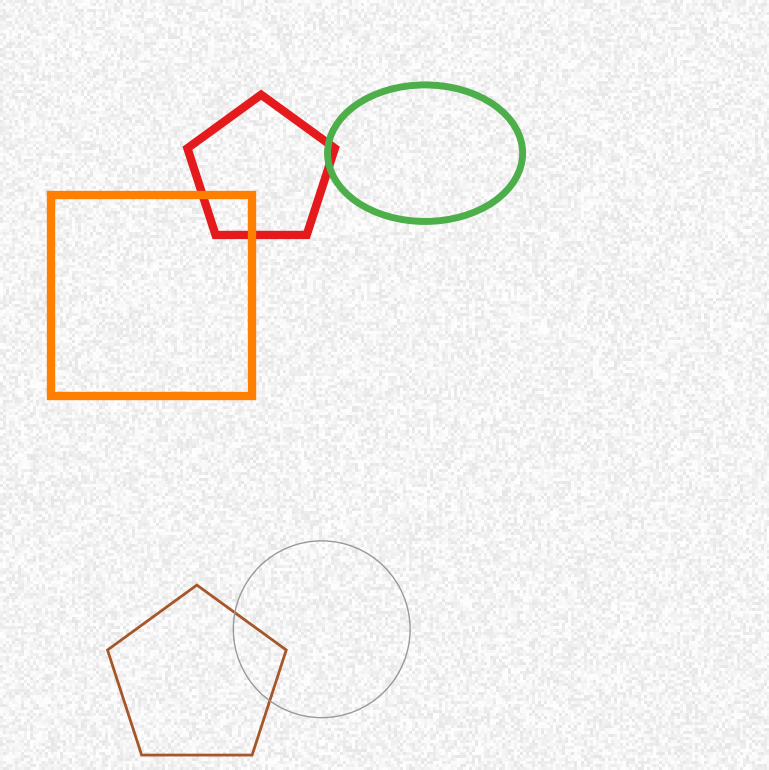[{"shape": "pentagon", "thickness": 3, "radius": 0.5, "center": [0.339, 0.776]}, {"shape": "oval", "thickness": 2.5, "radius": 0.63, "center": [0.552, 0.801]}, {"shape": "square", "thickness": 3, "radius": 0.65, "center": [0.197, 0.617]}, {"shape": "pentagon", "thickness": 1, "radius": 0.61, "center": [0.256, 0.118]}, {"shape": "circle", "thickness": 0.5, "radius": 0.57, "center": [0.418, 0.183]}]